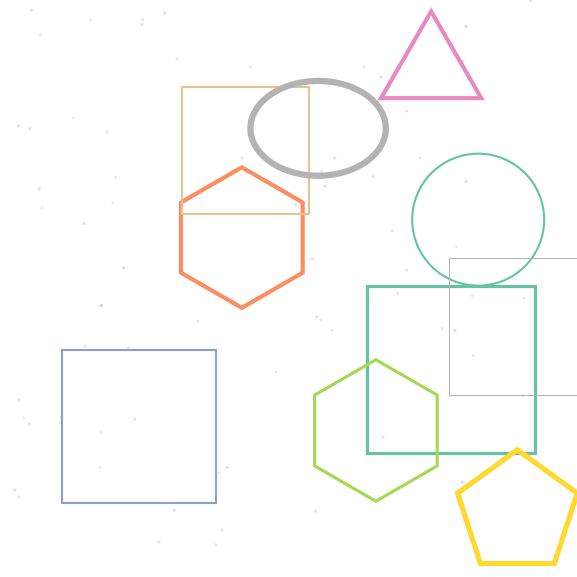[{"shape": "circle", "thickness": 1, "radius": 0.57, "center": [0.828, 0.619]}, {"shape": "square", "thickness": 1.5, "radius": 0.72, "center": [0.781, 0.359]}, {"shape": "hexagon", "thickness": 2, "radius": 0.61, "center": [0.419, 0.588]}, {"shape": "square", "thickness": 1, "radius": 0.66, "center": [0.241, 0.261]}, {"shape": "triangle", "thickness": 2, "radius": 0.5, "center": [0.747, 0.879]}, {"shape": "hexagon", "thickness": 1.5, "radius": 0.61, "center": [0.651, 0.254]}, {"shape": "pentagon", "thickness": 2.5, "radius": 0.54, "center": [0.896, 0.111]}, {"shape": "square", "thickness": 1, "radius": 0.55, "center": [0.425, 0.739]}, {"shape": "oval", "thickness": 3, "radius": 0.59, "center": [0.551, 0.777]}, {"shape": "square", "thickness": 0.5, "radius": 0.59, "center": [0.897, 0.434]}]